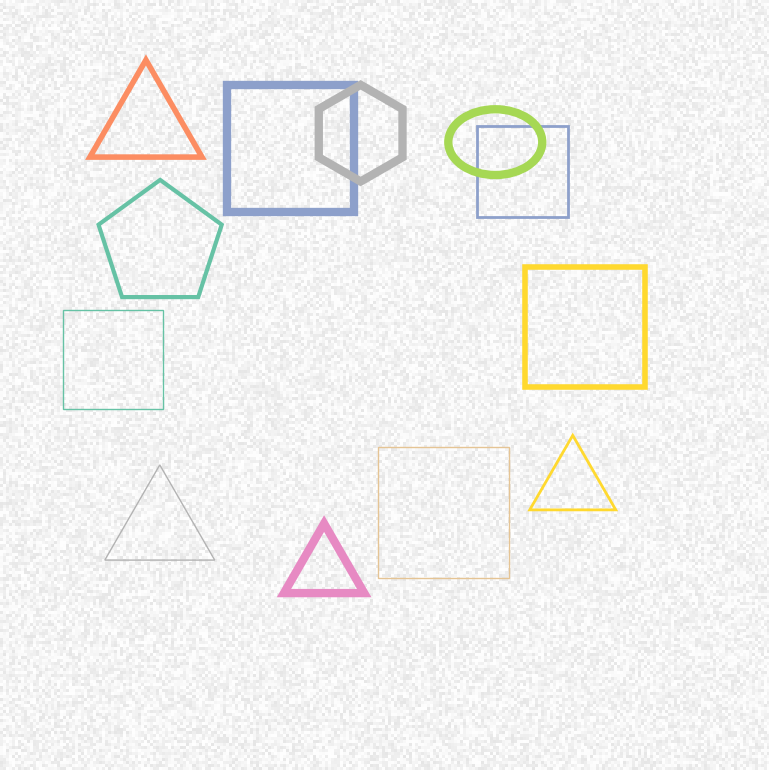[{"shape": "square", "thickness": 0.5, "radius": 0.32, "center": [0.147, 0.533]}, {"shape": "pentagon", "thickness": 1.5, "radius": 0.42, "center": [0.208, 0.682]}, {"shape": "triangle", "thickness": 2, "radius": 0.42, "center": [0.19, 0.838]}, {"shape": "square", "thickness": 3, "radius": 0.41, "center": [0.377, 0.807]}, {"shape": "square", "thickness": 1, "radius": 0.29, "center": [0.679, 0.777]}, {"shape": "triangle", "thickness": 3, "radius": 0.3, "center": [0.421, 0.26]}, {"shape": "oval", "thickness": 3, "radius": 0.31, "center": [0.643, 0.815]}, {"shape": "square", "thickness": 2, "radius": 0.39, "center": [0.76, 0.575]}, {"shape": "triangle", "thickness": 1, "radius": 0.32, "center": [0.744, 0.37]}, {"shape": "square", "thickness": 0.5, "radius": 0.43, "center": [0.576, 0.334]}, {"shape": "triangle", "thickness": 0.5, "radius": 0.41, "center": [0.207, 0.314]}, {"shape": "hexagon", "thickness": 3, "radius": 0.31, "center": [0.468, 0.827]}]